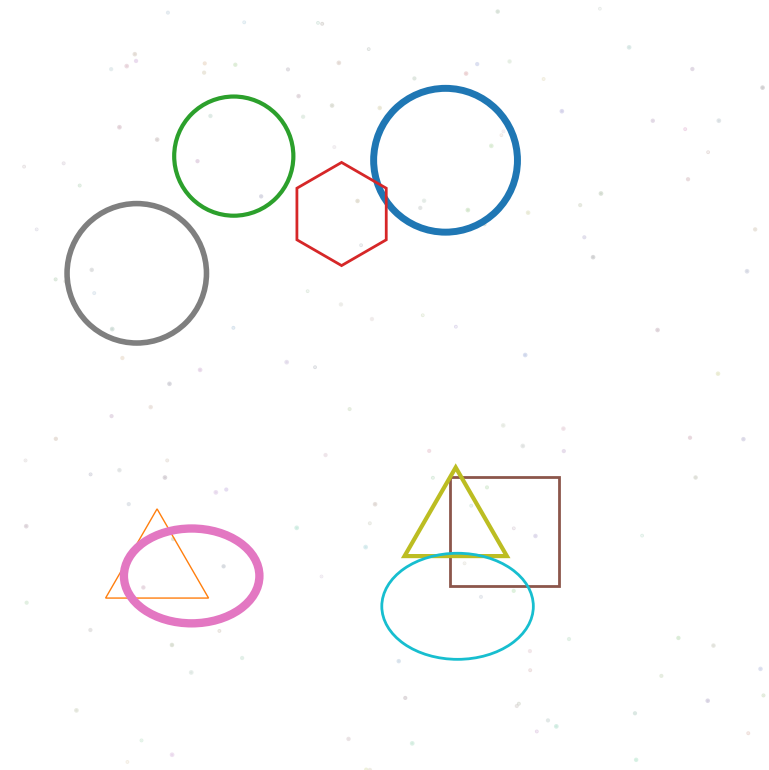[{"shape": "circle", "thickness": 2.5, "radius": 0.47, "center": [0.579, 0.792]}, {"shape": "triangle", "thickness": 0.5, "radius": 0.39, "center": [0.204, 0.262]}, {"shape": "circle", "thickness": 1.5, "radius": 0.39, "center": [0.304, 0.797]}, {"shape": "hexagon", "thickness": 1, "radius": 0.33, "center": [0.444, 0.722]}, {"shape": "square", "thickness": 1, "radius": 0.35, "center": [0.655, 0.31]}, {"shape": "oval", "thickness": 3, "radius": 0.44, "center": [0.249, 0.252]}, {"shape": "circle", "thickness": 2, "radius": 0.45, "center": [0.178, 0.645]}, {"shape": "triangle", "thickness": 1.5, "radius": 0.38, "center": [0.592, 0.316]}, {"shape": "oval", "thickness": 1, "radius": 0.49, "center": [0.594, 0.213]}]